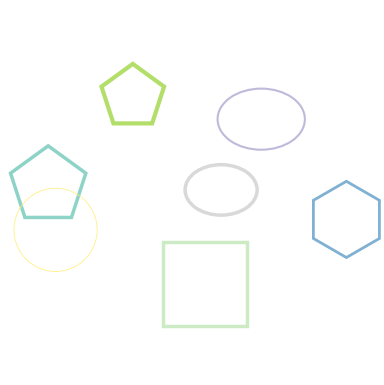[{"shape": "pentagon", "thickness": 2.5, "radius": 0.51, "center": [0.125, 0.518]}, {"shape": "oval", "thickness": 1.5, "radius": 0.57, "center": [0.679, 0.69]}, {"shape": "hexagon", "thickness": 2, "radius": 0.5, "center": [0.9, 0.43]}, {"shape": "pentagon", "thickness": 3, "radius": 0.43, "center": [0.345, 0.749]}, {"shape": "oval", "thickness": 2.5, "radius": 0.47, "center": [0.574, 0.507]}, {"shape": "square", "thickness": 2.5, "radius": 0.55, "center": [0.532, 0.262]}, {"shape": "circle", "thickness": 0.5, "radius": 0.54, "center": [0.144, 0.403]}]